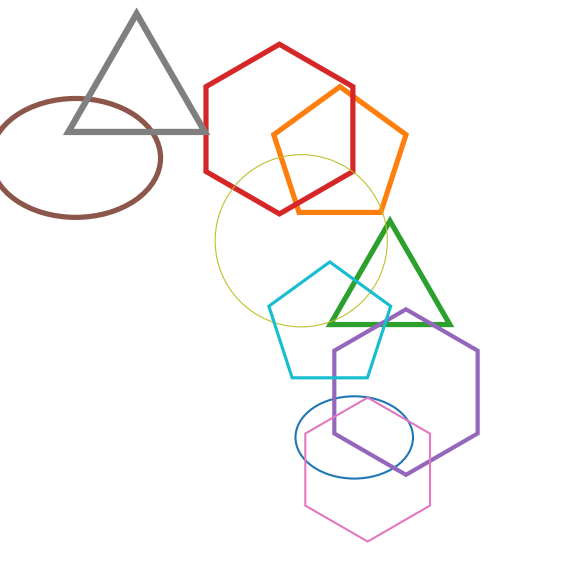[{"shape": "oval", "thickness": 1, "radius": 0.51, "center": [0.613, 0.242]}, {"shape": "pentagon", "thickness": 2.5, "radius": 0.6, "center": [0.589, 0.729]}, {"shape": "triangle", "thickness": 2.5, "radius": 0.6, "center": [0.675, 0.497]}, {"shape": "hexagon", "thickness": 2.5, "radius": 0.73, "center": [0.484, 0.776]}, {"shape": "hexagon", "thickness": 2, "radius": 0.72, "center": [0.703, 0.32]}, {"shape": "oval", "thickness": 2.5, "radius": 0.74, "center": [0.131, 0.726]}, {"shape": "hexagon", "thickness": 1, "radius": 0.62, "center": [0.637, 0.186]}, {"shape": "triangle", "thickness": 3, "radius": 0.68, "center": [0.237, 0.839]}, {"shape": "circle", "thickness": 0.5, "radius": 0.75, "center": [0.522, 0.582]}, {"shape": "pentagon", "thickness": 1.5, "radius": 0.55, "center": [0.571, 0.435]}]